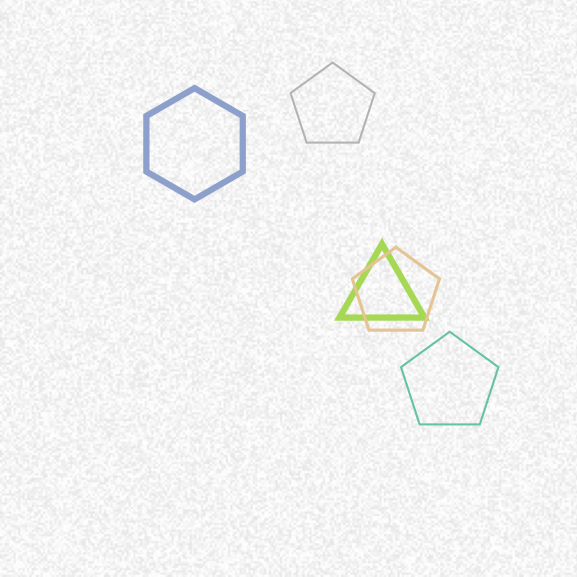[{"shape": "pentagon", "thickness": 1, "radius": 0.44, "center": [0.779, 0.336]}, {"shape": "hexagon", "thickness": 3, "radius": 0.48, "center": [0.337, 0.75]}, {"shape": "triangle", "thickness": 3, "radius": 0.42, "center": [0.661, 0.492]}, {"shape": "pentagon", "thickness": 1.5, "radius": 0.4, "center": [0.686, 0.492]}, {"shape": "pentagon", "thickness": 1, "radius": 0.38, "center": [0.576, 0.814]}]